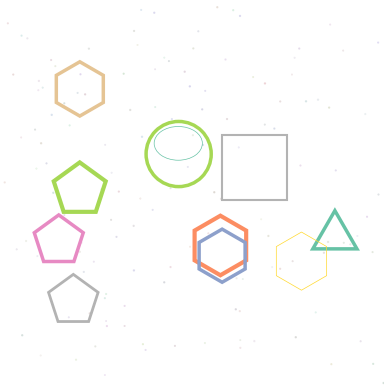[{"shape": "triangle", "thickness": 2.5, "radius": 0.33, "center": [0.87, 0.387]}, {"shape": "oval", "thickness": 0.5, "radius": 0.31, "center": [0.463, 0.628]}, {"shape": "hexagon", "thickness": 3, "radius": 0.39, "center": [0.572, 0.362]}, {"shape": "hexagon", "thickness": 2.5, "radius": 0.34, "center": [0.577, 0.336]}, {"shape": "pentagon", "thickness": 2.5, "radius": 0.33, "center": [0.153, 0.375]}, {"shape": "pentagon", "thickness": 3, "radius": 0.35, "center": [0.207, 0.507]}, {"shape": "circle", "thickness": 2.5, "radius": 0.42, "center": [0.464, 0.6]}, {"shape": "hexagon", "thickness": 0.5, "radius": 0.38, "center": [0.783, 0.322]}, {"shape": "hexagon", "thickness": 2.5, "radius": 0.35, "center": [0.207, 0.769]}, {"shape": "square", "thickness": 1.5, "radius": 0.42, "center": [0.662, 0.566]}, {"shape": "pentagon", "thickness": 2, "radius": 0.34, "center": [0.19, 0.22]}]